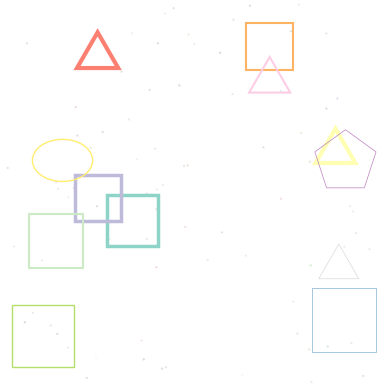[{"shape": "square", "thickness": 2.5, "radius": 0.33, "center": [0.344, 0.427]}, {"shape": "triangle", "thickness": 3, "radius": 0.3, "center": [0.871, 0.606]}, {"shape": "square", "thickness": 2.5, "radius": 0.3, "center": [0.255, 0.485]}, {"shape": "triangle", "thickness": 3, "radius": 0.31, "center": [0.254, 0.854]}, {"shape": "square", "thickness": 0.5, "radius": 0.42, "center": [0.893, 0.168]}, {"shape": "square", "thickness": 1.5, "radius": 0.3, "center": [0.699, 0.878]}, {"shape": "square", "thickness": 1, "radius": 0.4, "center": [0.113, 0.127]}, {"shape": "triangle", "thickness": 1.5, "radius": 0.31, "center": [0.7, 0.79]}, {"shape": "triangle", "thickness": 0.5, "radius": 0.3, "center": [0.88, 0.306]}, {"shape": "pentagon", "thickness": 0.5, "radius": 0.42, "center": [0.897, 0.58]}, {"shape": "square", "thickness": 1.5, "radius": 0.35, "center": [0.145, 0.375]}, {"shape": "oval", "thickness": 1, "radius": 0.39, "center": [0.162, 0.583]}]